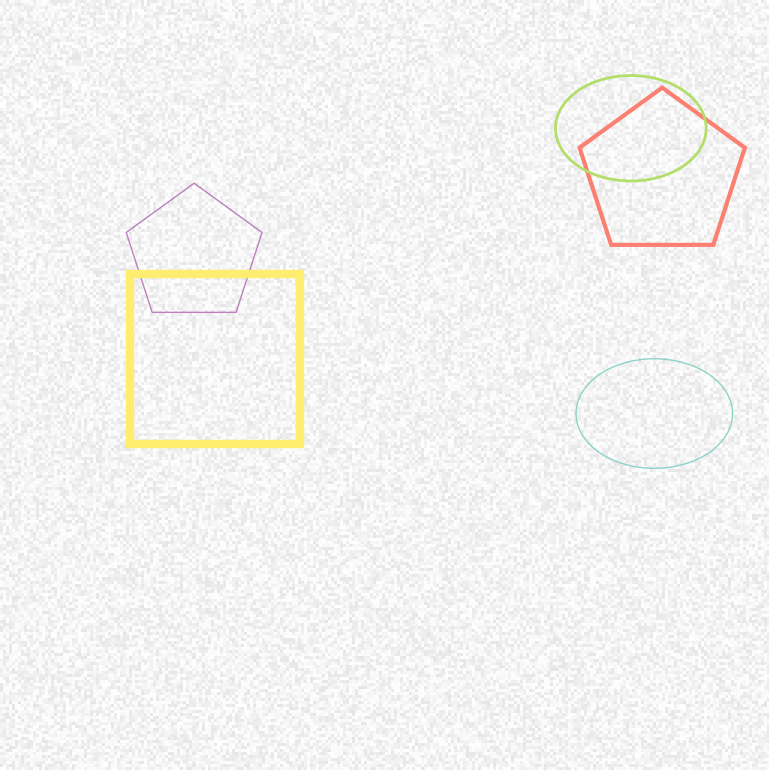[{"shape": "oval", "thickness": 0.5, "radius": 0.51, "center": [0.85, 0.463]}, {"shape": "pentagon", "thickness": 1.5, "radius": 0.56, "center": [0.86, 0.773]}, {"shape": "oval", "thickness": 1, "radius": 0.49, "center": [0.819, 0.833]}, {"shape": "pentagon", "thickness": 0.5, "radius": 0.46, "center": [0.252, 0.669]}, {"shape": "square", "thickness": 3, "radius": 0.55, "center": [0.28, 0.534]}]